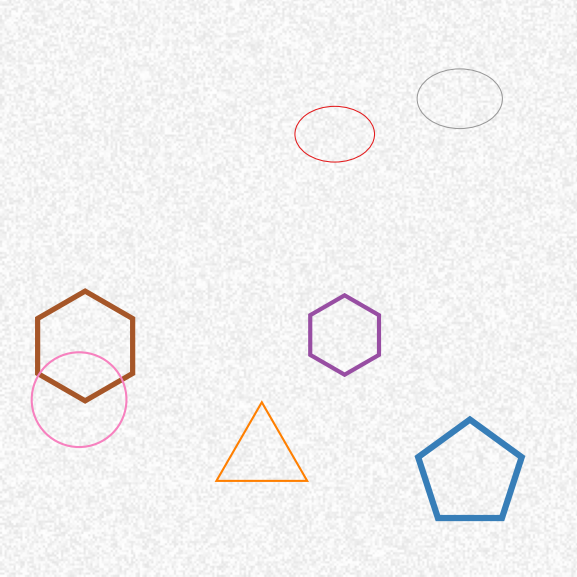[{"shape": "oval", "thickness": 0.5, "radius": 0.34, "center": [0.58, 0.767]}, {"shape": "pentagon", "thickness": 3, "radius": 0.47, "center": [0.814, 0.178]}, {"shape": "hexagon", "thickness": 2, "radius": 0.34, "center": [0.597, 0.419]}, {"shape": "triangle", "thickness": 1, "radius": 0.45, "center": [0.453, 0.212]}, {"shape": "hexagon", "thickness": 2.5, "radius": 0.47, "center": [0.147, 0.4]}, {"shape": "circle", "thickness": 1, "radius": 0.41, "center": [0.137, 0.307]}, {"shape": "oval", "thickness": 0.5, "radius": 0.37, "center": [0.796, 0.828]}]